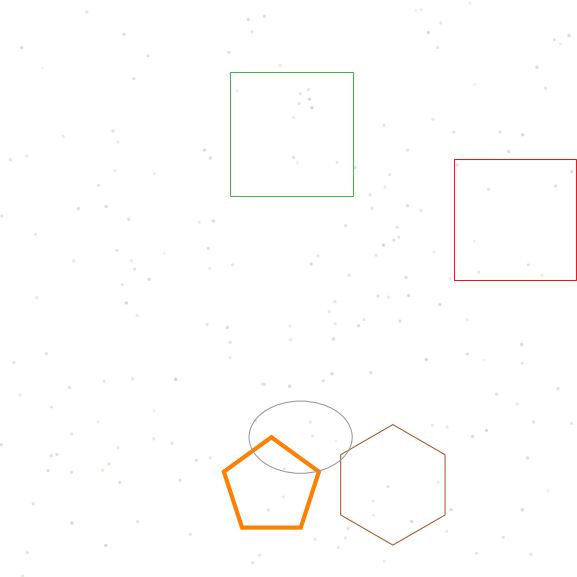[{"shape": "square", "thickness": 0.5, "radius": 0.52, "center": [0.892, 0.62]}, {"shape": "square", "thickness": 0.5, "radius": 0.53, "center": [0.504, 0.767]}, {"shape": "pentagon", "thickness": 2, "radius": 0.43, "center": [0.47, 0.156]}, {"shape": "hexagon", "thickness": 0.5, "radius": 0.52, "center": [0.68, 0.16]}, {"shape": "oval", "thickness": 0.5, "radius": 0.45, "center": [0.521, 0.242]}]